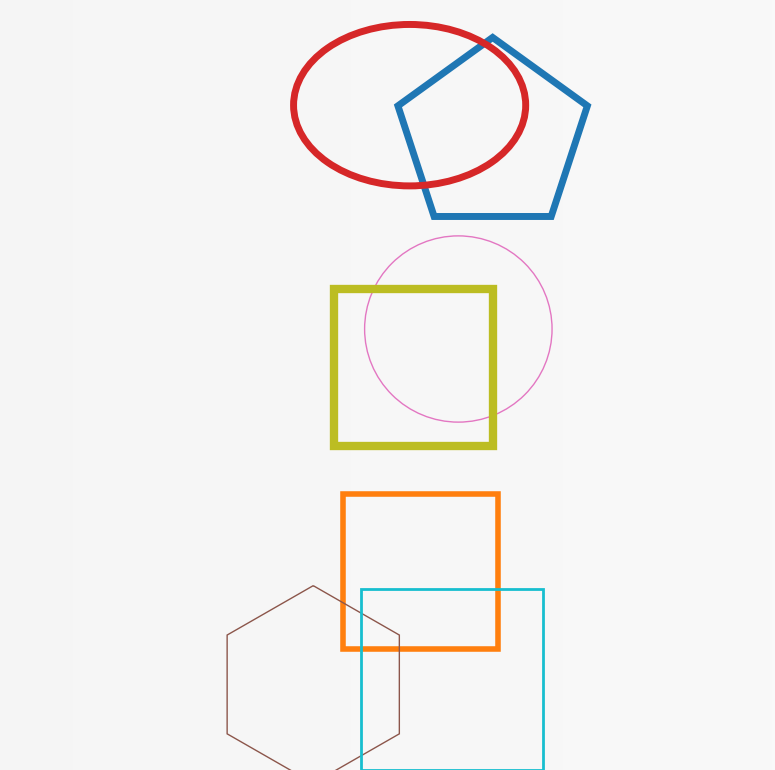[{"shape": "pentagon", "thickness": 2.5, "radius": 0.64, "center": [0.636, 0.823]}, {"shape": "square", "thickness": 2, "radius": 0.5, "center": [0.543, 0.258]}, {"shape": "oval", "thickness": 2.5, "radius": 0.75, "center": [0.529, 0.863]}, {"shape": "hexagon", "thickness": 0.5, "radius": 0.64, "center": [0.404, 0.111]}, {"shape": "circle", "thickness": 0.5, "radius": 0.6, "center": [0.591, 0.573]}, {"shape": "square", "thickness": 3, "radius": 0.51, "center": [0.533, 0.523]}, {"shape": "square", "thickness": 1, "radius": 0.59, "center": [0.583, 0.118]}]